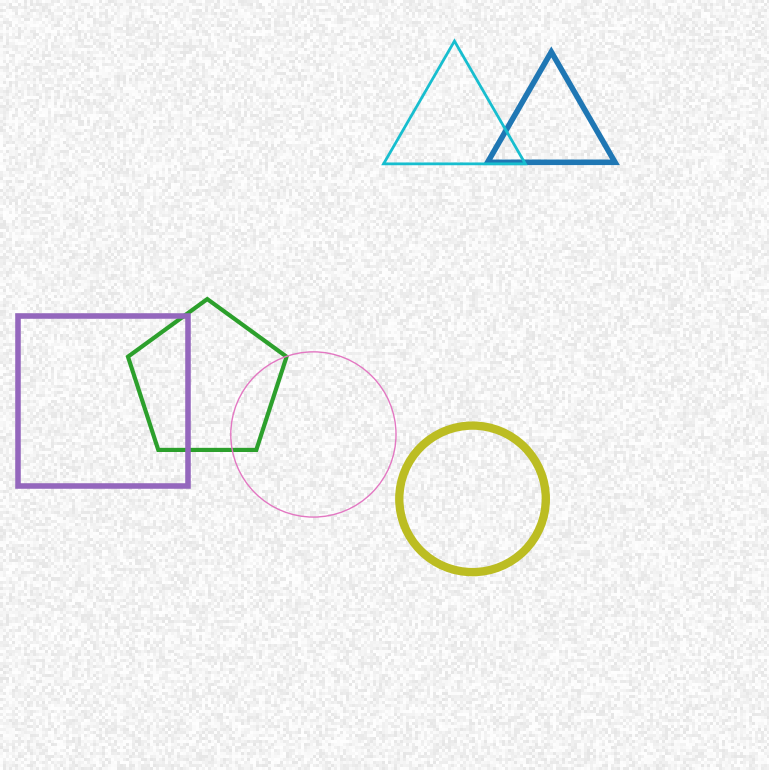[{"shape": "triangle", "thickness": 2, "radius": 0.48, "center": [0.716, 0.837]}, {"shape": "pentagon", "thickness": 1.5, "radius": 0.54, "center": [0.269, 0.503]}, {"shape": "square", "thickness": 2, "radius": 0.55, "center": [0.134, 0.479]}, {"shape": "circle", "thickness": 0.5, "radius": 0.54, "center": [0.407, 0.436]}, {"shape": "circle", "thickness": 3, "radius": 0.48, "center": [0.614, 0.352]}, {"shape": "triangle", "thickness": 1, "radius": 0.53, "center": [0.59, 0.84]}]